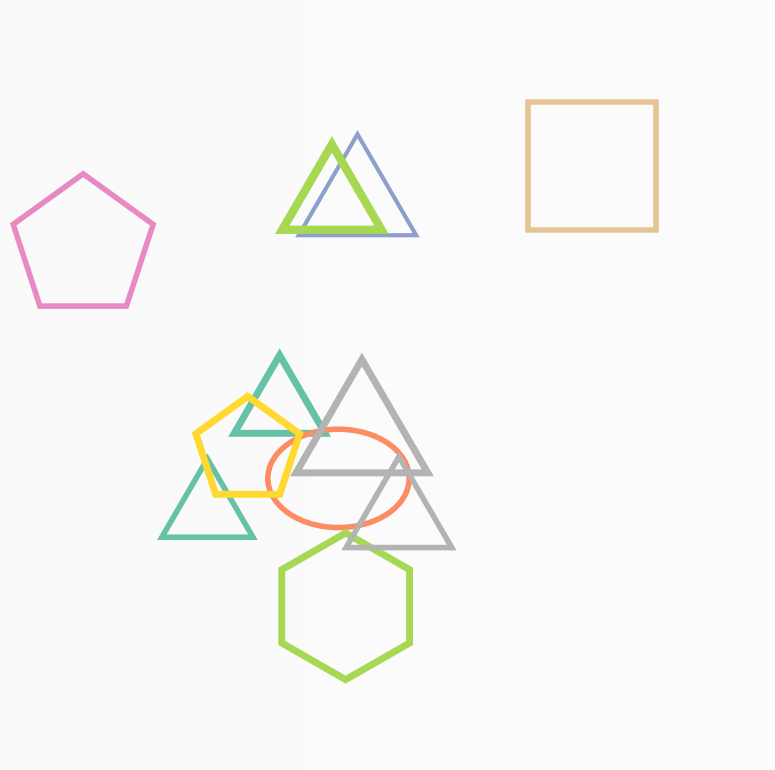[{"shape": "triangle", "thickness": 2.5, "radius": 0.34, "center": [0.361, 0.471]}, {"shape": "triangle", "thickness": 2, "radius": 0.34, "center": [0.268, 0.336]}, {"shape": "oval", "thickness": 2, "radius": 0.46, "center": [0.437, 0.379]}, {"shape": "triangle", "thickness": 1.5, "radius": 0.44, "center": [0.461, 0.738]}, {"shape": "pentagon", "thickness": 2, "radius": 0.47, "center": [0.107, 0.679]}, {"shape": "hexagon", "thickness": 2.5, "radius": 0.48, "center": [0.446, 0.213]}, {"shape": "triangle", "thickness": 3, "radius": 0.37, "center": [0.428, 0.739]}, {"shape": "pentagon", "thickness": 2.5, "radius": 0.35, "center": [0.32, 0.415]}, {"shape": "square", "thickness": 2, "radius": 0.41, "center": [0.764, 0.784]}, {"shape": "triangle", "thickness": 2.5, "radius": 0.49, "center": [0.467, 0.435]}, {"shape": "triangle", "thickness": 2, "radius": 0.39, "center": [0.515, 0.328]}]